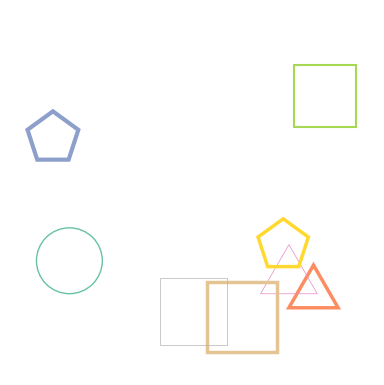[{"shape": "circle", "thickness": 1, "radius": 0.43, "center": [0.18, 0.323]}, {"shape": "triangle", "thickness": 2.5, "radius": 0.37, "center": [0.814, 0.238]}, {"shape": "pentagon", "thickness": 3, "radius": 0.35, "center": [0.137, 0.641]}, {"shape": "triangle", "thickness": 0.5, "radius": 0.43, "center": [0.75, 0.279]}, {"shape": "square", "thickness": 1.5, "radius": 0.4, "center": [0.845, 0.751]}, {"shape": "pentagon", "thickness": 2.5, "radius": 0.34, "center": [0.736, 0.363]}, {"shape": "square", "thickness": 2.5, "radius": 0.46, "center": [0.629, 0.176]}, {"shape": "square", "thickness": 0.5, "radius": 0.43, "center": [0.504, 0.192]}]